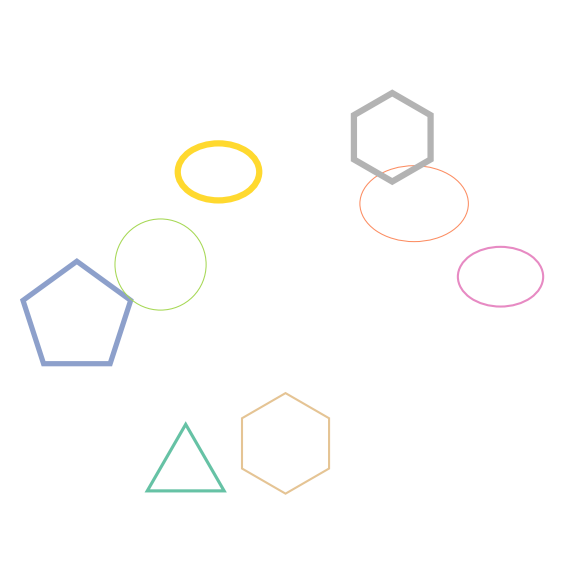[{"shape": "triangle", "thickness": 1.5, "radius": 0.38, "center": [0.322, 0.188]}, {"shape": "oval", "thickness": 0.5, "radius": 0.47, "center": [0.717, 0.646]}, {"shape": "pentagon", "thickness": 2.5, "radius": 0.49, "center": [0.133, 0.449]}, {"shape": "oval", "thickness": 1, "radius": 0.37, "center": [0.867, 0.52]}, {"shape": "circle", "thickness": 0.5, "radius": 0.39, "center": [0.278, 0.541]}, {"shape": "oval", "thickness": 3, "radius": 0.35, "center": [0.378, 0.702]}, {"shape": "hexagon", "thickness": 1, "radius": 0.44, "center": [0.494, 0.231]}, {"shape": "hexagon", "thickness": 3, "radius": 0.38, "center": [0.679, 0.761]}]